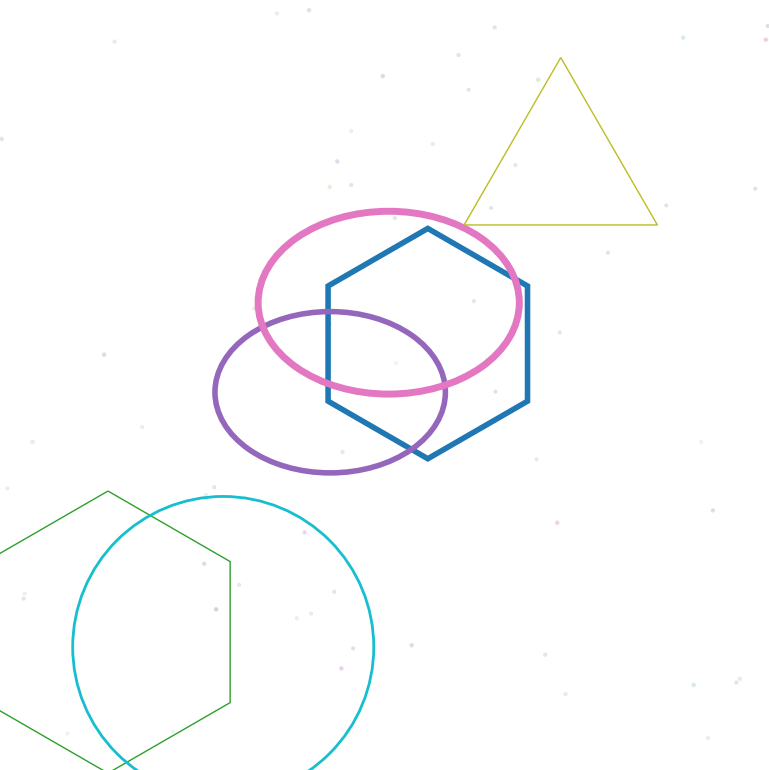[{"shape": "hexagon", "thickness": 2, "radius": 0.75, "center": [0.556, 0.554]}, {"shape": "hexagon", "thickness": 0.5, "radius": 0.92, "center": [0.14, 0.179]}, {"shape": "oval", "thickness": 2, "radius": 0.75, "center": [0.429, 0.491]}, {"shape": "oval", "thickness": 2.5, "radius": 0.85, "center": [0.505, 0.607]}, {"shape": "triangle", "thickness": 0.5, "radius": 0.72, "center": [0.728, 0.78]}, {"shape": "circle", "thickness": 1, "radius": 0.98, "center": [0.29, 0.16]}]